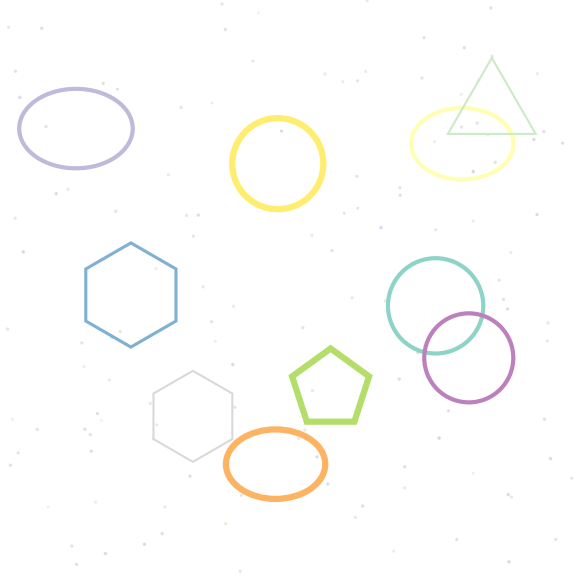[{"shape": "circle", "thickness": 2, "radius": 0.41, "center": [0.754, 0.47]}, {"shape": "oval", "thickness": 2, "radius": 0.44, "center": [0.8, 0.75]}, {"shape": "oval", "thickness": 2, "radius": 0.49, "center": [0.132, 0.777]}, {"shape": "hexagon", "thickness": 1.5, "radius": 0.45, "center": [0.227, 0.488]}, {"shape": "oval", "thickness": 3, "radius": 0.43, "center": [0.477, 0.195]}, {"shape": "pentagon", "thickness": 3, "radius": 0.35, "center": [0.572, 0.326]}, {"shape": "hexagon", "thickness": 1, "radius": 0.39, "center": [0.334, 0.278]}, {"shape": "circle", "thickness": 2, "radius": 0.39, "center": [0.812, 0.379]}, {"shape": "triangle", "thickness": 1, "radius": 0.44, "center": [0.852, 0.811]}, {"shape": "circle", "thickness": 3, "radius": 0.39, "center": [0.481, 0.716]}]